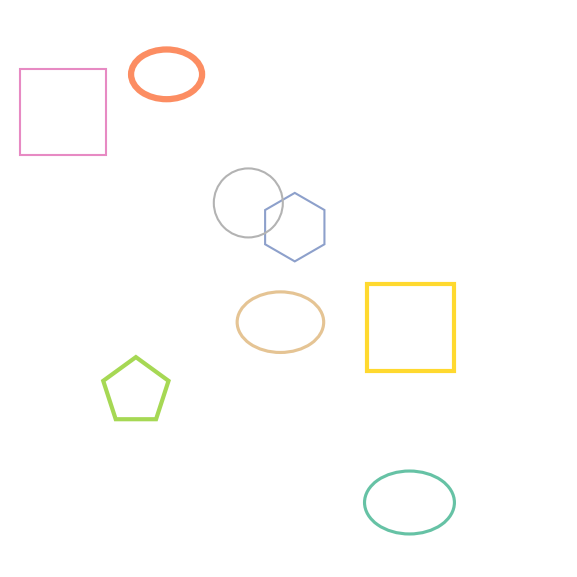[{"shape": "oval", "thickness": 1.5, "radius": 0.39, "center": [0.709, 0.129]}, {"shape": "oval", "thickness": 3, "radius": 0.31, "center": [0.288, 0.87]}, {"shape": "hexagon", "thickness": 1, "radius": 0.3, "center": [0.51, 0.606]}, {"shape": "square", "thickness": 1, "radius": 0.37, "center": [0.109, 0.805]}, {"shape": "pentagon", "thickness": 2, "radius": 0.3, "center": [0.235, 0.321]}, {"shape": "square", "thickness": 2, "radius": 0.38, "center": [0.711, 0.433]}, {"shape": "oval", "thickness": 1.5, "radius": 0.37, "center": [0.486, 0.441]}, {"shape": "circle", "thickness": 1, "radius": 0.3, "center": [0.43, 0.648]}]